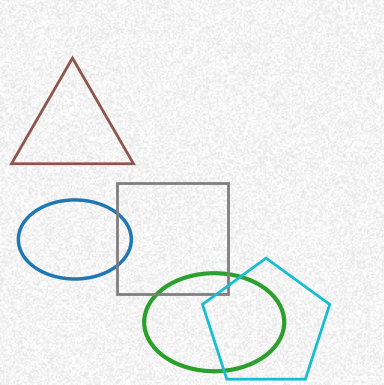[{"shape": "oval", "thickness": 2.5, "radius": 0.73, "center": [0.194, 0.378]}, {"shape": "oval", "thickness": 3, "radius": 0.91, "center": [0.556, 0.163]}, {"shape": "triangle", "thickness": 2, "radius": 0.91, "center": [0.188, 0.666]}, {"shape": "square", "thickness": 2, "radius": 0.72, "center": [0.448, 0.38]}, {"shape": "pentagon", "thickness": 2, "radius": 0.87, "center": [0.691, 0.156]}]